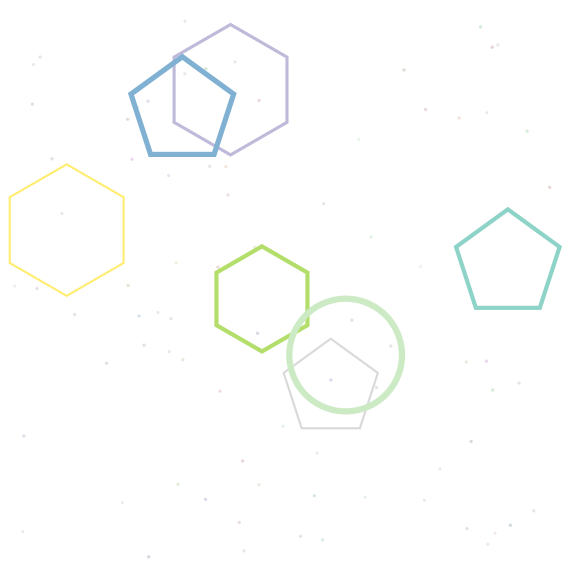[{"shape": "pentagon", "thickness": 2, "radius": 0.47, "center": [0.879, 0.542]}, {"shape": "hexagon", "thickness": 1.5, "radius": 0.56, "center": [0.399, 0.844]}, {"shape": "pentagon", "thickness": 2.5, "radius": 0.47, "center": [0.316, 0.807]}, {"shape": "hexagon", "thickness": 2, "radius": 0.45, "center": [0.454, 0.482]}, {"shape": "pentagon", "thickness": 1, "radius": 0.43, "center": [0.573, 0.327]}, {"shape": "circle", "thickness": 3, "radius": 0.49, "center": [0.599, 0.384]}, {"shape": "hexagon", "thickness": 1, "radius": 0.57, "center": [0.115, 0.601]}]